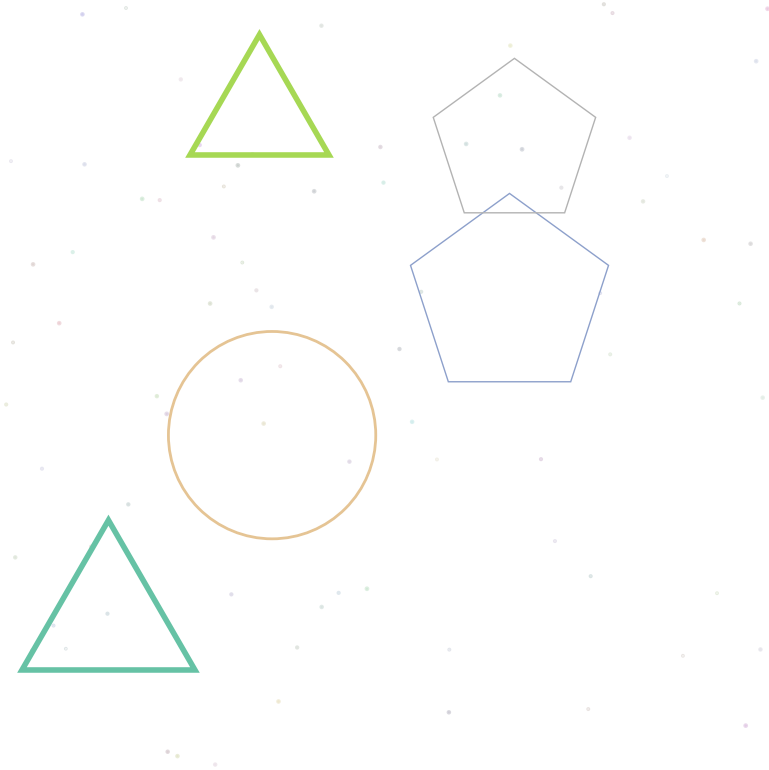[{"shape": "triangle", "thickness": 2, "radius": 0.65, "center": [0.141, 0.195]}, {"shape": "pentagon", "thickness": 0.5, "radius": 0.68, "center": [0.662, 0.614]}, {"shape": "triangle", "thickness": 2, "radius": 0.52, "center": [0.337, 0.851]}, {"shape": "circle", "thickness": 1, "radius": 0.67, "center": [0.353, 0.435]}, {"shape": "pentagon", "thickness": 0.5, "radius": 0.55, "center": [0.668, 0.813]}]